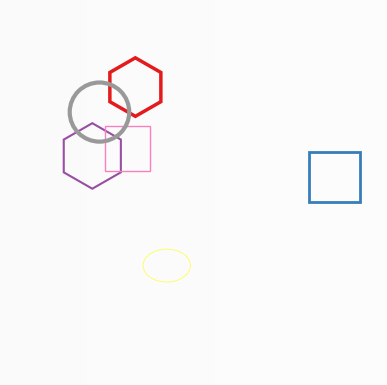[{"shape": "hexagon", "thickness": 2.5, "radius": 0.38, "center": [0.349, 0.774]}, {"shape": "square", "thickness": 2, "radius": 0.33, "center": [0.863, 0.541]}, {"shape": "hexagon", "thickness": 1.5, "radius": 0.43, "center": [0.238, 0.595]}, {"shape": "oval", "thickness": 0.5, "radius": 0.31, "center": [0.43, 0.31]}, {"shape": "square", "thickness": 1, "radius": 0.29, "center": [0.329, 0.614]}, {"shape": "circle", "thickness": 3, "radius": 0.38, "center": [0.257, 0.709]}]